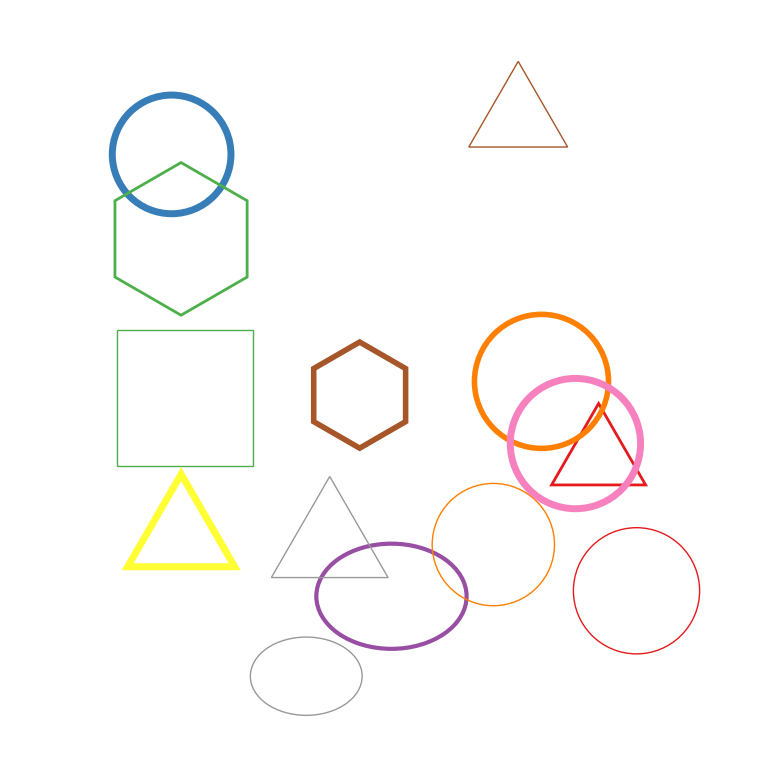[{"shape": "triangle", "thickness": 1, "radius": 0.35, "center": [0.777, 0.405]}, {"shape": "circle", "thickness": 0.5, "radius": 0.41, "center": [0.827, 0.233]}, {"shape": "circle", "thickness": 2.5, "radius": 0.39, "center": [0.223, 0.799]}, {"shape": "square", "thickness": 0.5, "radius": 0.44, "center": [0.24, 0.483]}, {"shape": "hexagon", "thickness": 1, "radius": 0.5, "center": [0.235, 0.69]}, {"shape": "oval", "thickness": 1.5, "radius": 0.49, "center": [0.508, 0.226]}, {"shape": "circle", "thickness": 0.5, "radius": 0.4, "center": [0.641, 0.293]}, {"shape": "circle", "thickness": 2, "radius": 0.44, "center": [0.703, 0.505]}, {"shape": "triangle", "thickness": 2.5, "radius": 0.4, "center": [0.235, 0.304]}, {"shape": "triangle", "thickness": 0.5, "radius": 0.37, "center": [0.673, 0.846]}, {"shape": "hexagon", "thickness": 2, "radius": 0.34, "center": [0.467, 0.487]}, {"shape": "circle", "thickness": 2.5, "radius": 0.42, "center": [0.747, 0.424]}, {"shape": "triangle", "thickness": 0.5, "radius": 0.44, "center": [0.428, 0.294]}, {"shape": "oval", "thickness": 0.5, "radius": 0.36, "center": [0.398, 0.122]}]